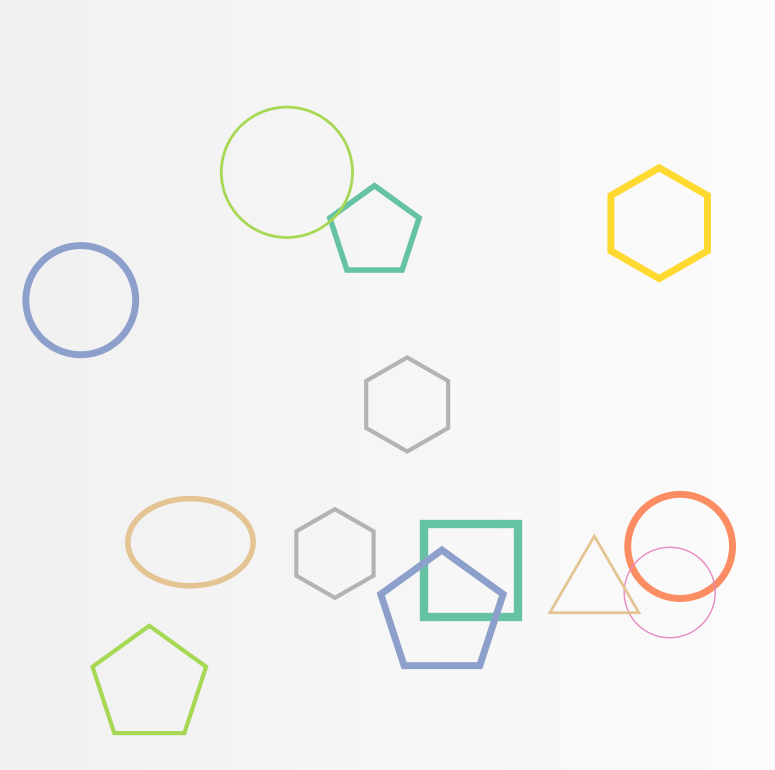[{"shape": "pentagon", "thickness": 2, "radius": 0.3, "center": [0.483, 0.698]}, {"shape": "square", "thickness": 3, "radius": 0.3, "center": [0.608, 0.26]}, {"shape": "circle", "thickness": 2.5, "radius": 0.34, "center": [0.878, 0.29]}, {"shape": "pentagon", "thickness": 2.5, "radius": 0.42, "center": [0.57, 0.203]}, {"shape": "circle", "thickness": 2.5, "radius": 0.35, "center": [0.104, 0.61]}, {"shape": "circle", "thickness": 0.5, "radius": 0.29, "center": [0.864, 0.23]}, {"shape": "pentagon", "thickness": 1.5, "radius": 0.39, "center": [0.193, 0.11]}, {"shape": "circle", "thickness": 1, "radius": 0.42, "center": [0.37, 0.776]}, {"shape": "hexagon", "thickness": 2.5, "radius": 0.36, "center": [0.851, 0.71]}, {"shape": "triangle", "thickness": 1, "radius": 0.33, "center": [0.767, 0.237]}, {"shape": "oval", "thickness": 2, "radius": 0.4, "center": [0.246, 0.296]}, {"shape": "hexagon", "thickness": 1.5, "radius": 0.31, "center": [0.525, 0.475]}, {"shape": "hexagon", "thickness": 1.5, "radius": 0.29, "center": [0.432, 0.281]}]